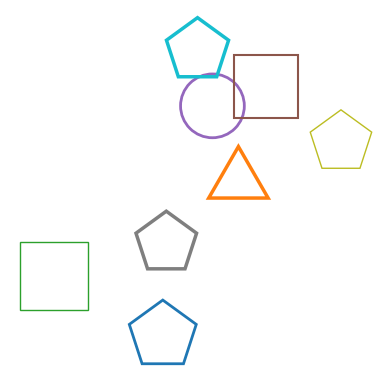[{"shape": "pentagon", "thickness": 2, "radius": 0.46, "center": [0.423, 0.129]}, {"shape": "triangle", "thickness": 2.5, "radius": 0.45, "center": [0.619, 0.53]}, {"shape": "square", "thickness": 1, "radius": 0.44, "center": [0.14, 0.283]}, {"shape": "circle", "thickness": 2, "radius": 0.41, "center": [0.552, 0.725]}, {"shape": "square", "thickness": 1.5, "radius": 0.41, "center": [0.691, 0.775]}, {"shape": "pentagon", "thickness": 2.5, "radius": 0.41, "center": [0.432, 0.369]}, {"shape": "pentagon", "thickness": 1, "radius": 0.42, "center": [0.886, 0.631]}, {"shape": "pentagon", "thickness": 2.5, "radius": 0.42, "center": [0.513, 0.869]}]